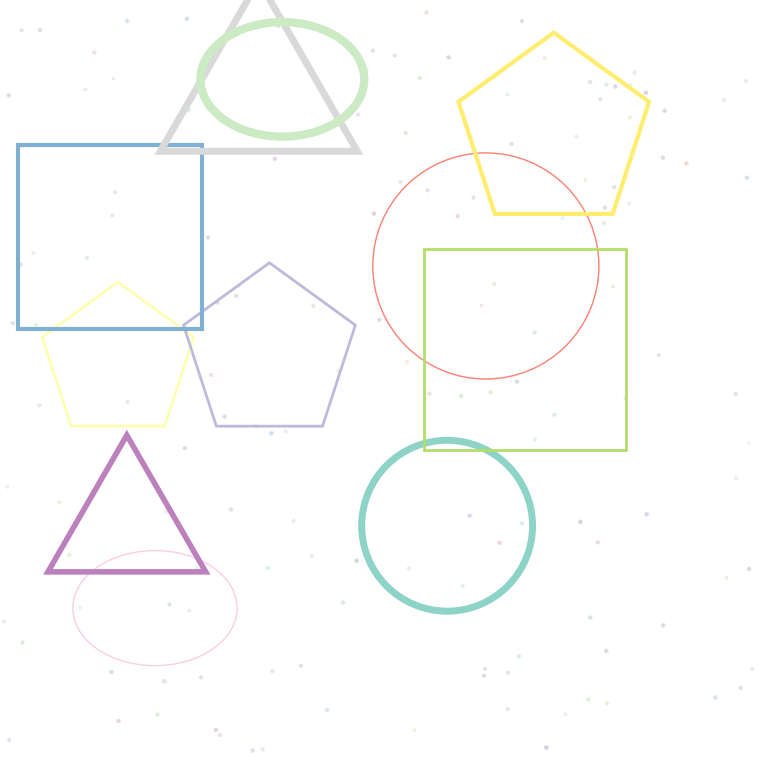[{"shape": "circle", "thickness": 2.5, "radius": 0.55, "center": [0.581, 0.317]}, {"shape": "pentagon", "thickness": 1, "radius": 0.52, "center": [0.153, 0.53]}, {"shape": "pentagon", "thickness": 1, "radius": 0.59, "center": [0.35, 0.541]}, {"shape": "circle", "thickness": 0.5, "radius": 0.73, "center": [0.631, 0.655]}, {"shape": "square", "thickness": 1.5, "radius": 0.6, "center": [0.143, 0.692]}, {"shape": "square", "thickness": 1, "radius": 0.65, "center": [0.682, 0.546]}, {"shape": "oval", "thickness": 0.5, "radius": 0.53, "center": [0.201, 0.21]}, {"shape": "triangle", "thickness": 2.5, "radius": 0.74, "center": [0.336, 0.877]}, {"shape": "triangle", "thickness": 2, "radius": 0.59, "center": [0.165, 0.316]}, {"shape": "oval", "thickness": 3, "radius": 0.53, "center": [0.367, 0.897]}, {"shape": "pentagon", "thickness": 1.5, "radius": 0.65, "center": [0.719, 0.828]}]